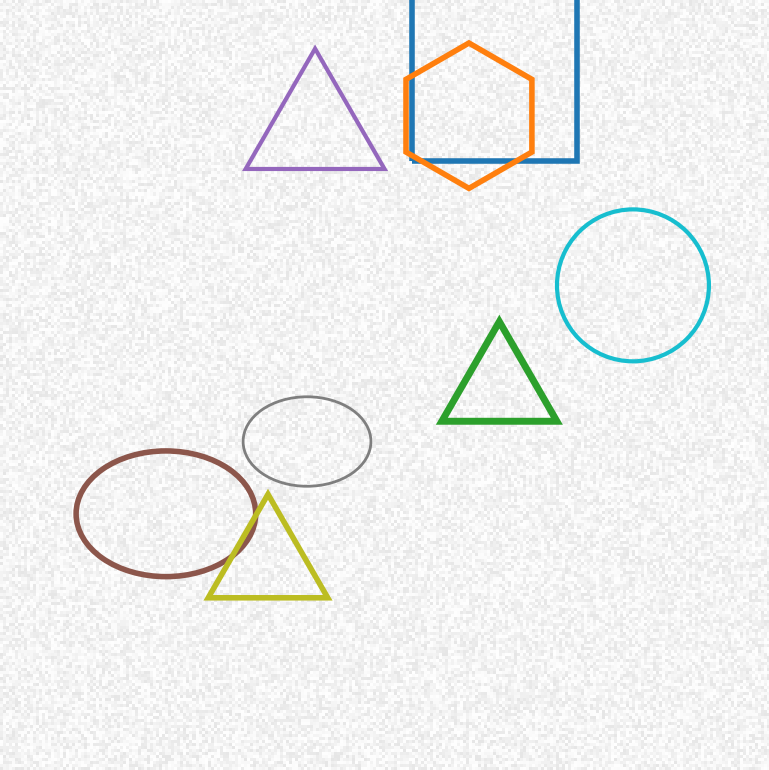[{"shape": "square", "thickness": 2, "radius": 0.54, "center": [0.642, 0.898]}, {"shape": "hexagon", "thickness": 2, "radius": 0.47, "center": [0.609, 0.85]}, {"shape": "triangle", "thickness": 2.5, "radius": 0.43, "center": [0.649, 0.496]}, {"shape": "triangle", "thickness": 1.5, "radius": 0.52, "center": [0.409, 0.833]}, {"shape": "oval", "thickness": 2, "radius": 0.58, "center": [0.215, 0.333]}, {"shape": "oval", "thickness": 1, "radius": 0.42, "center": [0.399, 0.427]}, {"shape": "triangle", "thickness": 2, "radius": 0.45, "center": [0.348, 0.268]}, {"shape": "circle", "thickness": 1.5, "radius": 0.49, "center": [0.822, 0.629]}]